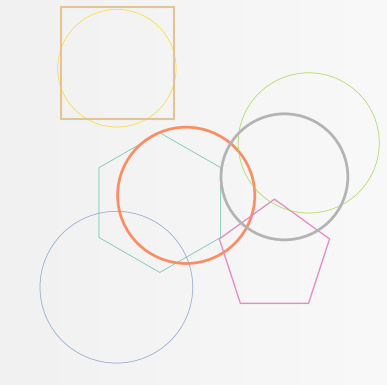[{"shape": "hexagon", "thickness": 0.5, "radius": 0.91, "center": [0.412, 0.474]}, {"shape": "circle", "thickness": 2, "radius": 0.89, "center": [0.481, 0.493]}, {"shape": "circle", "thickness": 0.5, "radius": 0.99, "center": [0.3, 0.254]}, {"shape": "pentagon", "thickness": 1, "radius": 0.75, "center": [0.708, 0.333]}, {"shape": "circle", "thickness": 0.5, "radius": 0.91, "center": [0.797, 0.629]}, {"shape": "circle", "thickness": 0.5, "radius": 0.76, "center": [0.302, 0.823]}, {"shape": "square", "thickness": 1.5, "radius": 0.73, "center": [0.304, 0.837]}, {"shape": "circle", "thickness": 2, "radius": 0.82, "center": [0.734, 0.541]}]